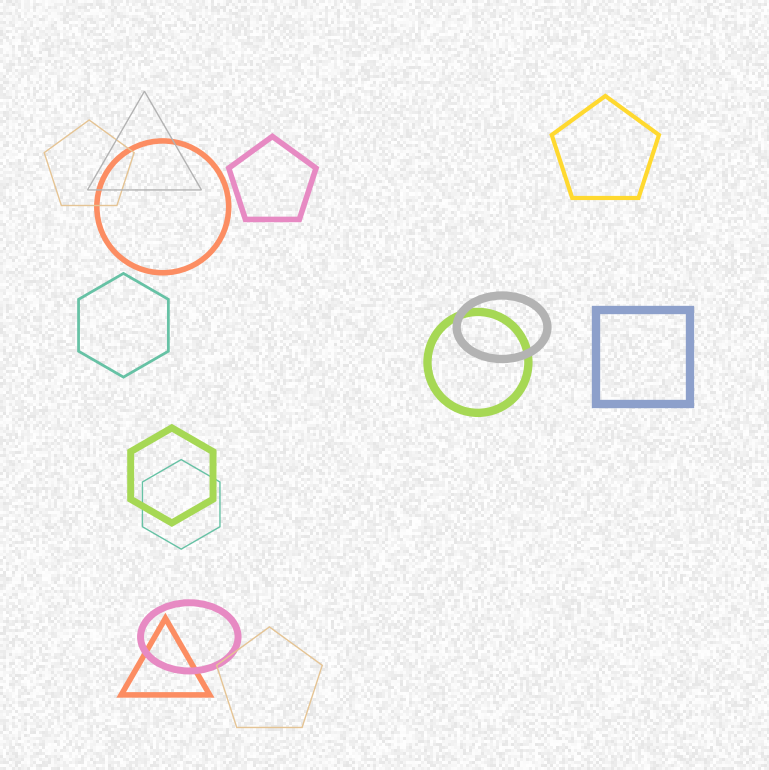[{"shape": "hexagon", "thickness": 1, "radius": 0.34, "center": [0.16, 0.578]}, {"shape": "hexagon", "thickness": 0.5, "radius": 0.29, "center": [0.235, 0.345]}, {"shape": "circle", "thickness": 2, "radius": 0.43, "center": [0.211, 0.731]}, {"shape": "triangle", "thickness": 2, "radius": 0.33, "center": [0.215, 0.131]}, {"shape": "square", "thickness": 3, "radius": 0.3, "center": [0.835, 0.536]}, {"shape": "oval", "thickness": 2.5, "radius": 0.32, "center": [0.246, 0.173]}, {"shape": "pentagon", "thickness": 2, "radius": 0.3, "center": [0.354, 0.763]}, {"shape": "hexagon", "thickness": 2.5, "radius": 0.31, "center": [0.223, 0.383]}, {"shape": "circle", "thickness": 3, "radius": 0.33, "center": [0.621, 0.529]}, {"shape": "pentagon", "thickness": 1.5, "radius": 0.37, "center": [0.786, 0.802]}, {"shape": "pentagon", "thickness": 0.5, "radius": 0.31, "center": [0.116, 0.783]}, {"shape": "pentagon", "thickness": 0.5, "radius": 0.36, "center": [0.35, 0.114]}, {"shape": "oval", "thickness": 3, "radius": 0.29, "center": [0.652, 0.575]}, {"shape": "triangle", "thickness": 0.5, "radius": 0.43, "center": [0.188, 0.796]}]